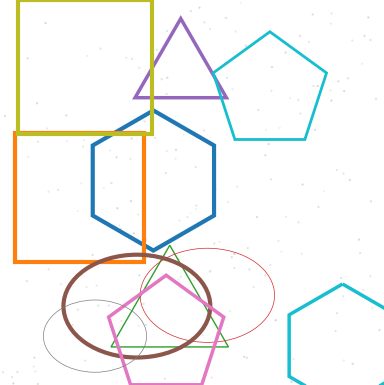[{"shape": "hexagon", "thickness": 3, "radius": 0.91, "center": [0.398, 0.531]}, {"shape": "square", "thickness": 3, "radius": 0.84, "center": [0.206, 0.487]}, {"shape": "triangle", "thickness": 1, "radius": 0.88, "center": [0.441, 0.187]}, {"shape": "oval", "thickness": 0.5, "radius": 0.87, "center": [0.539, 0.233]}, {"shape": "triangle", "thickness": 2.5, "radius": 0.69, "center": [0.469, 0.815]}, {"shape": "oval", "thickness": 3, "radius": 0.95, "center": [0.356, 0.205]}, {"shape": "pentagon", "thickness": 2.5, "radius": 0.79, "center": [0.432, 0.128]}, {"shape": "oval", "thickness": 0.5, "radius": 0.67, "center": [0.247, 0.127]}, {"shape": "square", "thickness": 3, "radius": 0.87, "center": [0.22, 0.825]}, {"shape": "hexagon", "thickness": 2.5, "radius": 0.8, "center": [0.89, 0.102]}, {"shape": "pentagon", "thickness": 2, "radius": 0.77, "center": [0.701, 0.763]}]